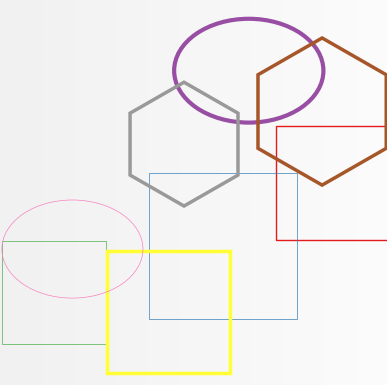[{"shape": "square", "thickness": 1, "radius": 0.74, "center": [0.86, 0.525]}, {"shape": "square", "thickness": 0.5, "radius": 0.95, "center": [0.575, 0.36]}, {"shape": "square", "thickness": 0.5, "radius": 0.67, "center": [0.139, 0.24]}, {"shape": "oval", "thickness": 3, "radius": 0.96, "center": [0.642, 0.816]}, {"shape": "square", "thickness": 2.5, "radius": 0.79, "center": [0.436, 0.19]}, {"shape": "hexagon", "thickness": 2.5, "radius": 0.96, "center": [0.831, 0.71]}, {"shape": "oval", "thickness": 0.5, "radius": 0.91, "center": [0.187, 0.353]}, {"shape": "hexagon", "thickness": 2.5, "radius": 0.8, "center": [0.475, 0.626]}]